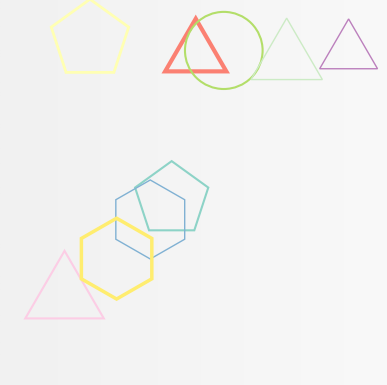[{"shape": "pentagon", "thickness": 1.5, "radius": 0.5, "center": [0.443, 0.482]}, {"shape": "pentagon", "thickness": 2, "radius": 0.53, "center": [0.232, 0.897]}, {"shape": "triangle", "thickness": 3, "radius": 0.46, "center": [0.505, 0.86]}, {"shape": "hexagon", "thickness": 1, "radius": 0.51, "center": [0.388, 0.43]}, {"shape": "circle", "thickness": 1.5, "radius": 0.5, "center": [0.578, 0.869]}, {"shape": "triangle", "thickness": 1.5, "radius": 0.58, "center": [0.167, 0.231]}, {"shape": "triangle", "thickness": 1, "radius": 0.43, "center": [0.9, 0.865]}, {"shape": "triangle", "thickness": 1, "radius": 0.53, "center": [0.74, 0.847]}, {"shape": "hexagon", "thickness": 2.5, "radius": 0.52, "center": [0.301, 0.328]}]